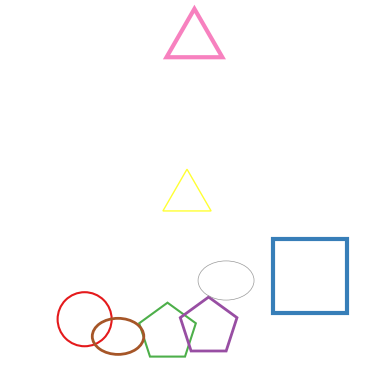[{"shape": "circle", "thickness": 1.5, "radius": 0.35, "center": [0.22, 0.171]}, {"shape": "square", "thickness": 3, "radius": 0.49, "center": [0.805, 0.283]}, {"shape": "pentagon", "thickness": 1.5, "radius": 0.39, "center": [0.435, 0.136]}, {"shape": "pentagon", "thickness": 2, "radius": 0.39, "center": [0.542, 0.151]}, {"shape": "triangle", "thickness": 1, "radius": 0.36, "center": [0.486, 0.488]}, {"shape": "oval", "thickness": 2, "radius": 0.33, "center": [0.307, 0.126]}, {"shape": "triangle", "thickness": 3, "radius": 0.42, "center": [0.505, 0.893]}, {"shape": "oval", "thickness": 0.5, "radius": 0.36, "center": [0.587, 0.271]}]